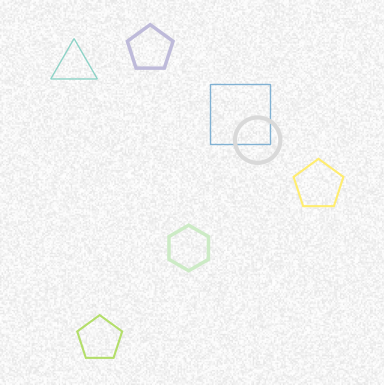[{"shape": "triangle", "thickness": 1, "radius": 0.35, "center": [0.192, 0.83]}, {"shape": "pentagon", "thickness": 2.5, "radius": 0.31, "center": [0.39, 0.874]}, {"shape": "square", "thickness": 1, "radius": 0.39, "center": [0.623, 0.704]}, {"shape": "pentagon", "thickness": 1.5, "radius": 0.31, "center": [0.259, 0.12]}, {"shape": "circle", "thickness": 3, "radius": 0.29, "center": [0.669, 0.636]}, {"shape": "hexagon", "thickness": 2.5, "radius": 0.3, "center": [0.49, 0.356]}, {"shape": "pentagon", "thickness": 1.5, "radius": 0.34, "center": [0.827, 0.52]}]